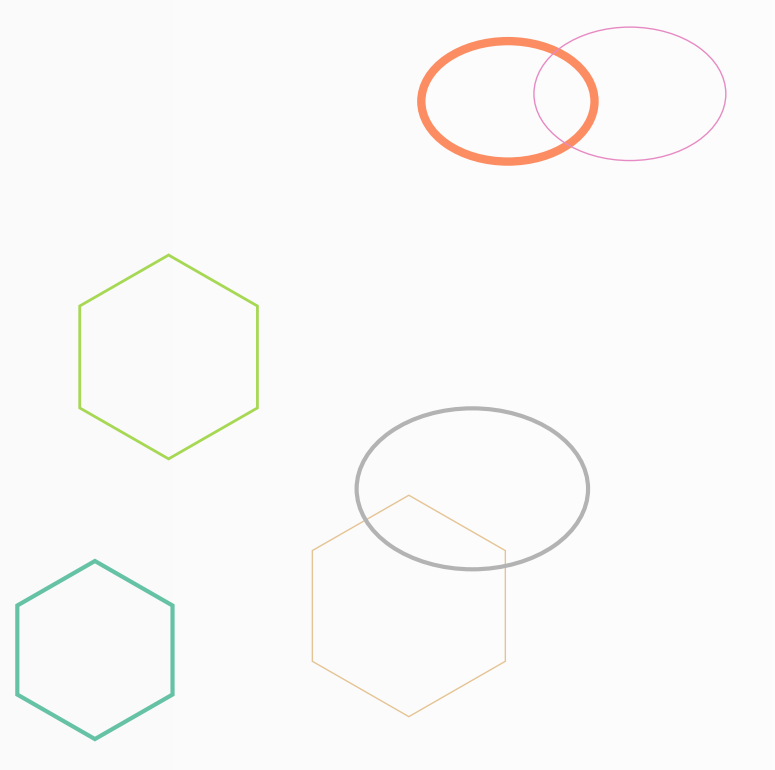[{"shape": "hexagon", "thickness": 1.5, "radius": 0.58, "center": [0.122, 0.156]}, {"shape": "oval", "thickness": 3, "radius": 0.56, "center": [0.655, 0.868]}, {"shape": "oval", "thickness": 0.5, "radius": 0.62, "center": [0.813, 0.878]}, {"shape": "hexagon", "thickness": 1, "radius": 0.66, "center": [0.218, 0.536]}, {"shape": "hexagon", "thickness": 0.5, "radius": 0.72, "center": [0.528, 0.213]}, {"shape": "oval", "thickness": 1.5, "radius": 0.75, "center": [0.609, 0.365]}]